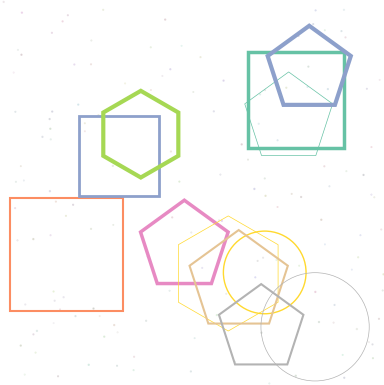[{"shape": "pentagon", "thickness": 0.5, "radius": 0.6, "center": [0.75, 0.693]}, {"shape": "square", "thickness": 2.5, "radius": 0.62, "center": [0.769, 0.74]}, {"shape": "square", "thickness": 1.5, "radius": 0.74, "center": [0.172, 0.338]}, {"shape": "square", "thickness": 2, "radius": 0.52, "center": [0.308, 0.595]}, {"shape": "pentagon", "thickness": 3, "radius": 0.57, "center": [0.803, 0.819]}, {"shape": "pentagon", "thickness": 2.5, "radius": 0.6, "center": [0.479, 0.36]}, {"shape": "hexagon", "thickness": 3, "radius": 0.56, "center": [0.366, 0.652]}, {"shape": "circle", "thickness": 1, "radius": 0.54, "center": [0.688, 0.292]}, {"shape": "hexagon", "thickness": 0.5, "radius": 0.75, "center": [0.593, 0.29]}, {"shape": "pentagon", "thickness": 1.5, "radius": 0.67, "center": [0.62, 0.268]}, {"shape": "circle", "thickness": 0.5, "radius": 0.7, "center": [0.818, 0.151]}, {"shape": "pentagon", "thickness": 1.5, "radius": 0.58, "center": [0.678, 0.147]}]